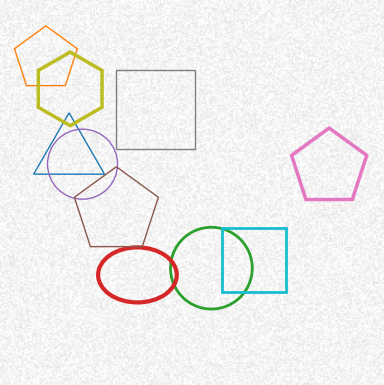[{"shape": "triangle", "thickness": 1, "radius": 0.53, "center": [0.179, 0.601]}, {"shape": "pentagon", "thickness": 1, "radius": 0.43, "center": [0.119, 0.847]}, {"shape": "circle", "thickness": 2, "radius": 0.53, "center": [0.549, 0.303]}, {"shape": "oval", "thickness": 3, "radius": 0.51, "center": [0.357, 0.286]}, {"shape": "circle", "thickness": 1, "radius": 0.45, "center": [0.214, 0.574]}, {"shape": "pentagon", "thickness": 1, "radius": 0.57, "center": [0.302, 0.452]}, {"shape": "pentagon", "thickness": 2.5, "radius": 0.51, "center": [0.855, 0.565]}, {"shape": "square", "thickness": 1, "radius": 0.51, "center": [0.404, 0.715]}, {"shape": "hexagon", "thickness": 2.5, "radius": 0.48, "center": [0.182, 0.769]}, {"shape": "square", "thickness": 2, "radius": 0.42, "center": [0.659, 0.325]}]